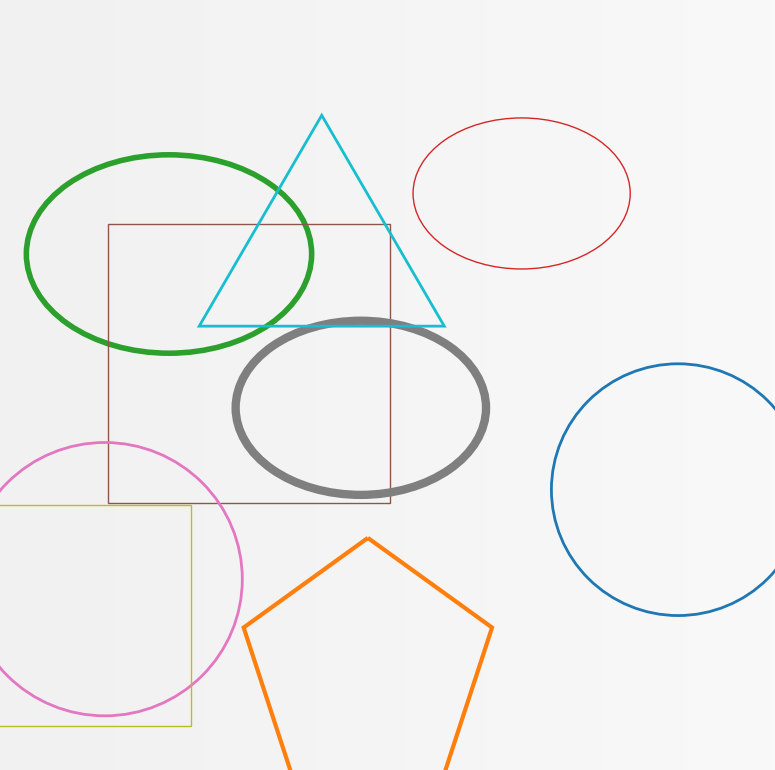[{"shape": "circle", "thickness": 1, "radius": 0.82, "center": [0.875, 0.364]}, {"shape": "pentagon", "thickness": 1.5, "radius": 0.84, "center": [0.475, 0.133]}, {"shape": "oval", "thickness": 2, "radius": 0.92, "center": [0.218, 0.67]}, {"shape": "oval", "thickness": 0.5, "radius": 0.7, "center": [0.673, 0.749]}, {"shape": "square", "thickness": 0.5, "radius": 0.91, "center": [0.321, 0.528]}, {"shape": "circle", "thickness": 1, "radius": 0.89, "center": [0.135, 0.248]}, {"shape": "oval", "thickness": 3, "radius": 0.81, "center": [0.466, 0.47]}, {"shape": "square", "thickness": 0.5, "radius": 0.72, "center": [0.103, 0.201]}, {"shape": "triangle", "thickness": 1, "radius": 0.91, "center": [0.415, 0.668]}]